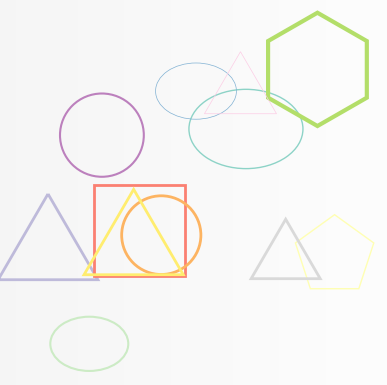[{"shape": "oval", "thickness": 1, "radius": 0.74, "center": [0.635, 0.665]}, {"shape": "pentagon", "thickness": 1, "radius": 0.53, "center": [0.863, 0.336]}, {"shape": "triangle", "thickness": 2, "radius": 0.74, "center": [0.124, 0.348]}, {"shape": "square", "thickness": 2, "radius": 0.59, "center": [0.36, 0.402]}, {"shape": "oval", "thickness": 0.5, "radius": 0.52, "center": [0.506, 0.763]}, {"shape": "circle", "thickness": 2, "radius": 0.51, "center": [0.416, 0.389]}, {"shape": "hexagon", "thickness": 3, "radius": 0.74, "center": [0.819, 0.82]}, {"shape": "triangle", "thickness": 0.5, "radius": 0.54, "center": [0.621, 0.758]}, {"shape": "triangle", "thickness": 2, "radius": 0.51, "center": [0.737, 0.328]}, {"shape": "circle", "thickness": 1.5, "radius": 0.54, "center": [0.263, 0.649]}, {"shape": "oval", "thickness": 1.5, "radius": 0.5, "center": [0.23, 0.107]}, {"shape": "triangle", "thickness": 2, "radius": 0.74, "center": [0.345, 0.36]}]